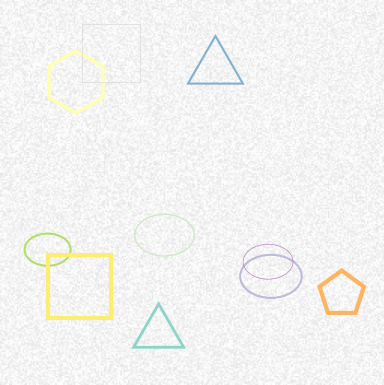[{"shape": "triangle", "thickness": 2, "radius": 0.38, "center": [0.412, 0.136]}, {"shape": "hexagon", "thickness": 2.5, "radius": 0.4, "center": [0.197, 0.787]}, {"shape": "oval", "thickness": 1.5, "radius": 0.4, "center": [0.704, 0.282]}, {"shape": "triangle", "thickness": 1.5, "radius": 0.41, "center": [0.56, 0.824]}, {"shape": "pentagon", "thickness": 3, "radius": 0.3, "center": [0.888, 0.236]}, {"shape": "oval", "thickness": 1.5, "radius": 0.3, "center": [0.124, 0.352]}, {"shape": "square", "thickness": 0.5, "radius": 0.38, "center": [0.289, 0.862]}, {"shape": "oval", "thickness": 0.5, "radius": 0.32, "center": [0.696, 0.32]}, {"shape": "oval", "thickness": 1, "radius": 0.39, "center": [0.427, 0.389]}, {"shape": "square", "thickness": 3, "radius": 0.41, "center": [0.207, 0.257]}]